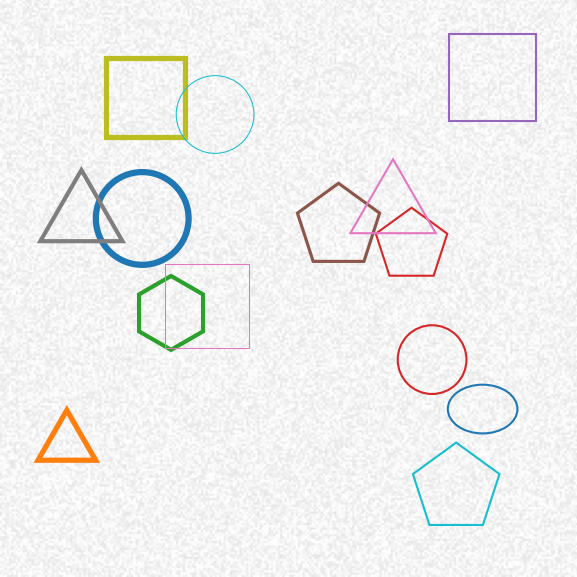[{"shape": "circle", "thickness": 3, "radius": 0.4, "center": [0.246, 0.621]}, {"shape": "oval", "thickness": 1, "radius": 0.3, "center": [0.836, 0.291]}, {"shape": "triangle", "thickness": 2.5, "radius": 0.29, "center": [0.116, 0.231]}, {"shape": "hexagon", "thickness": 2, "radius": 0.32, "center": [0.296, 0.457]}, {"shape": "pentagon", "thickness": 1, "radius": 0.33, "center": [0.713, 0.574]}, {"shape": "circle", "thickness": 1, "radius": 0.3, "center": [0.748, 0.376]}, {"shape": "square", "thickness": 1, "radius": 0.38, "center": [0.853, 0.865]}, {"shape": "pentagon", "thickness": 1.5, "radius": 0.37, "center": [0.586, 0.607]}, {"shape": "square", "thickness": 0.5, "radius": 0.36, "center": [0.358, 0.469]}, {"shape": "triangle", "thickness": 1, "radius": 0.43, "center": [0.681, 0.638]}, {"shape": "triangle", "thickness": 2, "radius": 0.41, "center": [0.141, 0.623]}, {"shape": "square", "thickness": 2.5, "radius": 0.34, "center": [0.252, 0.831]}, {"shape": "pentagon", "thickness": 1, "radius": 0.39, "center": [0.79, 0.154]}, {"shape": "circle", "thickness": 0.5, "radius": 0.34, "center": [0.372, 0.801]}]